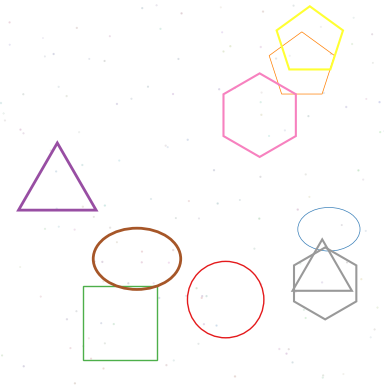[{"shape": "circle", "thickness": 1, "radius": 0.5, "center": [0.586, 0.222]}, {"shape": "oval", "thickness": 0.5, "radius": 0.4, "center": [0.854, 0.405]}, {"shape": "square", "thickness": 1, "radius": 0.48, "center": [0.312, 0.161]}, {"shape": "triangle", "thickness": 2, "radius": 0.58, "center": [0.149, 0.512]}, {"shape": "pentagon", "thickness": 0.5, "radius": 0.45, "center": [0.784, 0.828]}, {"shape": "pentagon", "thickness": 1.5, "radius": 0.45, "center": [0.805, 0.893]}, {"shape": "oval", "thickness": 2, "radius": 0.57, "center": [0.356, 0.328]}, {"shape": "hexagon", "thickness": 1.5, "radius": 0.54, "center": [0.674, 0.701]}, {"shape": "hexagon", "thickness": 1.5, "radius": 0.47, "center": [0.845, 0.264]}, {"shape": "triangle", "thickness": 1.5, "radius": 0.44, "center": [0.837, 0.289]}]